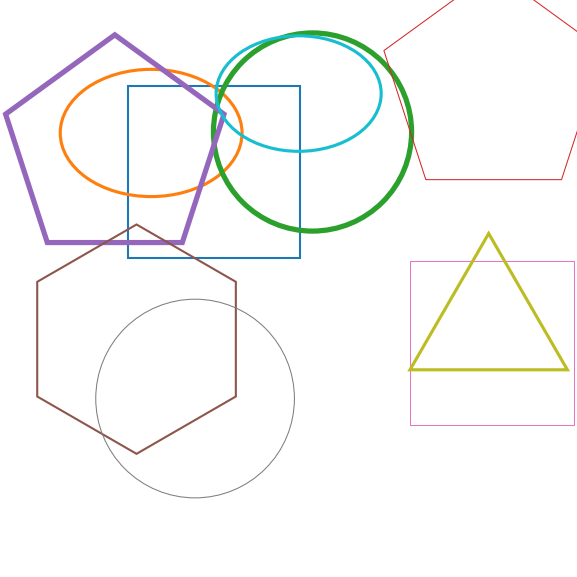[{"shape": "square", "thickness": 1, "radius": 0.74, "center": [0.371, 0.701]}, {"shape": "oval", "thickness": 1.5, "radius": 0.79, "center": [0.262, 0.769]}, {"shape": "circle", "thickness": 2.5, "radius": 0.86, "center": [0.541, 0.771]}, {"shape": "pentagon", "thickness": 0.5, "radius": 1.0, "center": [0.855, 0.85]}, {"shape": "pentagon", "thickness": 2.5, "radius": 0.99, "center": [0.199, 0.74]}, {"shape": "hexagon", "thickness": 1, "radius": 0.99, "center": [0.236, 0.412]}, {"shape": "square", "thickness": 0.5, "radius": 0.71, "center": [0.852, 0.405]}, {"shape": "circle", "thickness": 0.5, "radius": 0.86, "center": [0.338, 0.309]}, {"shape": "triangle", "thickness": 1.5, "radius": 0.79, "center": [0.846, 0.437]}, {"shape": "oval", "thickness": 1.5, "radius": 0.71, "center": [0.517, 0.837]}]